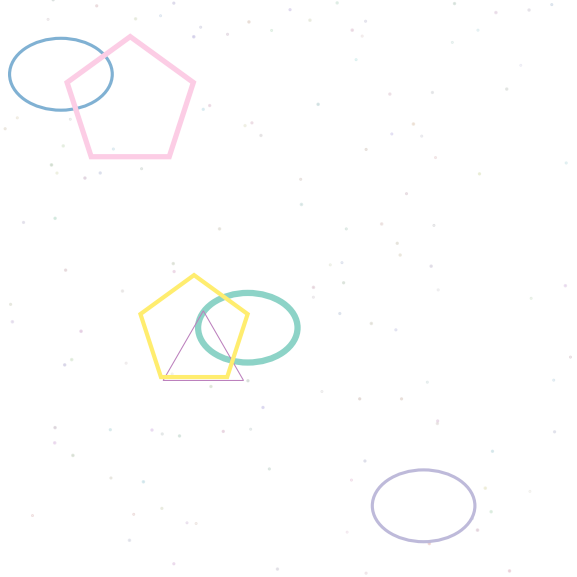[{"shape": "oval", "thickness": 3, "radius": 0.43, "center": [0.429, 0.432]}, {"shape": "oval", "thickness": 1.5, "radius": 0.44, "center": [0.734, 0.123]}, {"shape": "oval", "thickness": 1.5, "radius": 0.44, "center": [0.105, 0.871]}, {"shape": "pentagon", "thickness": 2.5, "radius": 0.57, "center": [0.225, 0.821]}, {"shape": "triangle", "thickness": 0.5, "radius": 0.4, "center": [0.352, 0.381]}, {"shape": "pentagon", "thickness": 2, "radius": 0.49, "center": [0.336, 0.425]}]